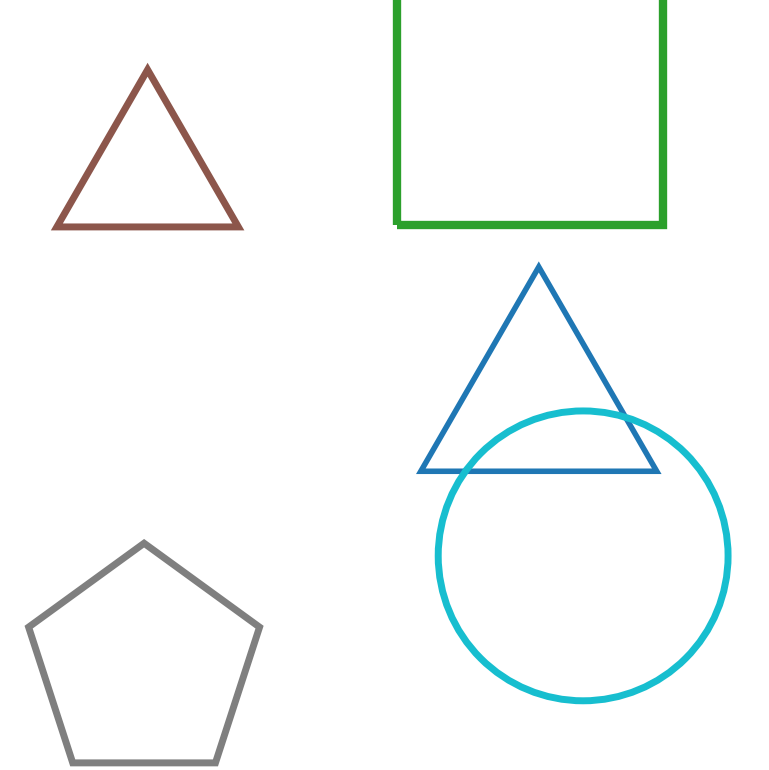[{"shape": "triangle", "thickness": 2, "radius": 0.88, "center": [0.7, 0.476]}, {"shape": "square", "thickness": 3, "radius": 0.86, "center": [0.688, 0.881]}, {"shape": "triangle", "thickness": 2.5, "radius": 0.68, "center": [0.192, 0.773]}, {"shape": "pentagon", "thickness": 2.5, "radius": 0.79, "center": [0.187, 0.137]}, {"shape": "circle", "thickness": 2.5, "radius": 0.94, "center": [0.757, 0.278]}]